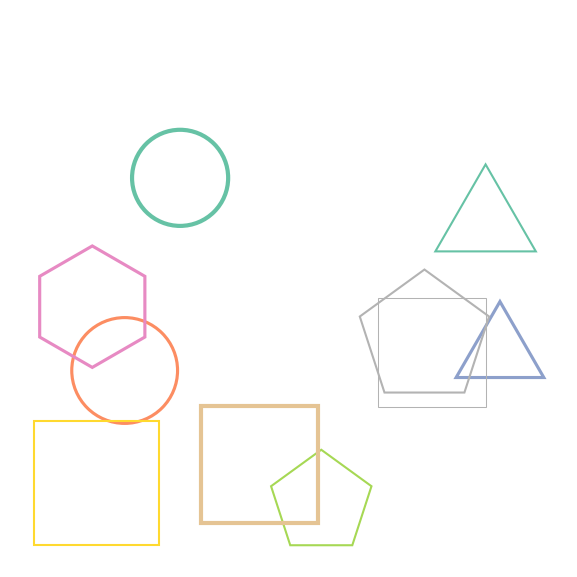[{"shape": "circle", "thickness": 2, "radius": 0.42, "center": [0.312, 0.691]}, {"shape": "triangle", "thickness": 1, "radius": 0.5, "center": [0.841, 0.614]}, {"shape": "circle", "thickness": 1.5, "radius": 0.46, "center": [0.216, 0.358]}, {"shape": "triangle", "thickness": 1.5, "radius": 0.44, "center": [0.866, 0.389]}, {"shape": "hexagon", "thickness": 1.5, "radius": 0.53, "center": [0.16, 0.468]}, {"shape": "pentagon", "thickness": 1, "radius": 0.46, "center": [0.556, 0.129]}, {"shape": "square", "thickness": 1, "radius": 0.54, "center": [0.167, 0.163]}, {"shape": "square", "thickness": 2, "radius": 0.5, "center": [0.45, 0.194]}, {"shape": "pentagon", "thickness": 1, "radius": 0.59, "center": [0.735, 0.415]}, {"shape": "square", "thickness": 0.5, "radius": 0.47, "center": [0.748, 0.389]}]